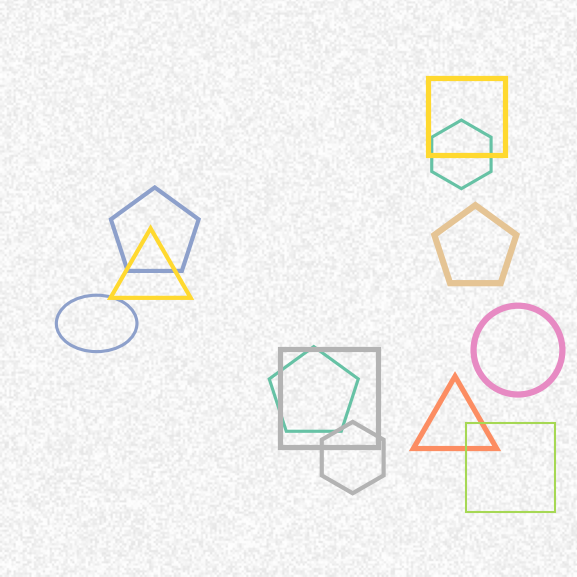[{"shape": "pentagon", "thickness": 1.5, "radius": 0.41, "center": [0.543, 0.318]}, {"shape": "hexagon", "thickness": 1.5, "radius": 0.3, "center": [0.799, 0.732]}, {"shape": "triangle", "thickness": 2.5, "radius": 0.42, "center": [0.788, 0.264]}, {"shape": "oval", "thickness": 1.5, "radius": 0.35, "center": [0.167, 0.439]}, {"shape": "pentagon", "thickness": 2, "radius": 0.4, "center": [0.268, 0.595]}, {"shape": "circle", "thickness": 3, "radius": 0.38, "center": [0.897, 0.393]}, {"shape": "square", "thickness": 1, "radius": 0.39, "center": [0.884, 0.19]}, {"shape": "triangle", "thickness": 2, "radius": 0.4, "center": [0.261, 0.523]}, {"shape": "square", "thickness": 2.5, "radius": 0.33, "center": [0.807, 0.797]}, {"shape": "pentagon", "thickness": 3, "radius": 0.37, "center": [0.823, 0.569]}, {"shape": "square", "thickness": 2.5, "radius": 0.42, "center": [0.57, 0.31]}, {"shape": "hexagon", "thickness": 2, "radius": 0.31, "center": [0.611, 0.207]}]